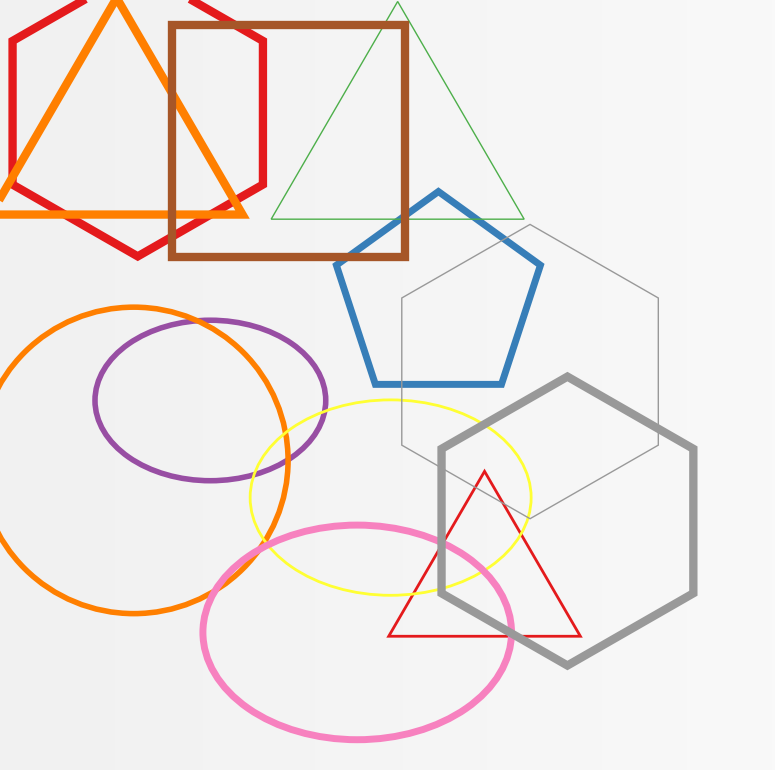[{"shape": "triangle", "thickness": 1, "radius": 0.71, "center": [0.625, 0.245]}, {"shape": "hexagon", "thickness": 3, "radius": 0.93, "center": [0.178, 0.854]}, {"shape": "pentagon", "thickness": 2.5, "radius": 0.69, "center": [0.566, 0.613]}, {"shape": "triangle", "thickness": 0.5, "radius": 0.94, "center": [0.513, 0.81]}, {"shape": "oval", "thickness": 2, "radius": 0.74, "center": [0.271, 0.48]}, {"shape": "circle", "thickness": 2, "radius": 0.99, "center": [0.173, 0.402]}, {"shape": "triangle", "thickness": 3, "radius": 0.94, "center": [0.15, 0.815]}, {"shape": "oval", "thickness": 1, "radius": 0.91, "center": [0.504, 0.354]}, {"shape": "square", "thickness": 3, "radius": 0.75, "center": [0.372, 0.817]}, {"shape": "oval", "thickness": 2.5, "radius": 1.0, "center": [0.461, 0.179]}, {"shape": "hexagon", "thickness": 3, "radius": 0.94, "center": [0.732, 0.323]}, {"shape": "hexagon", "thickness": 0.5, "radius": 0.96, "center": [0.684, 0.517]}]